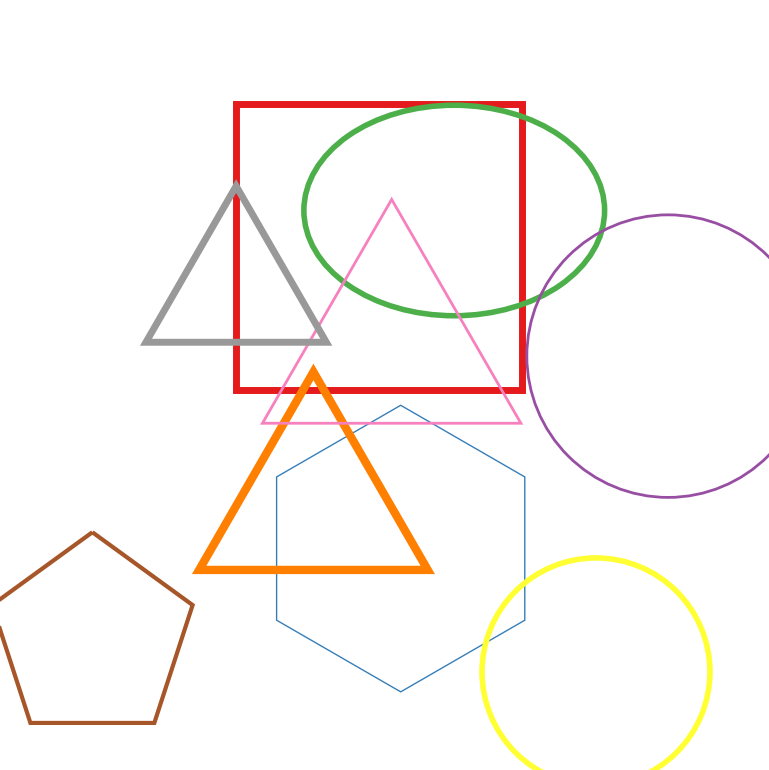[{"shape": "square", "thickness": 2.5, "radius": 0.93, "center": [0.493, 0.679]}, {"shape": "hexagon", "thickness": 0.5, "radius": 0.93, "center": [0.52, 0.288]}, {"shape": "oval", "thickness": 2, "radius": 0.98, "center": [0.59, 0.727]}, {"shape": "circle", "thickness": 1, "radius": 0.92, "center": [0.868, 0.537]}, {"shape": "triangle", "thickness": 3, "radius": 0.86, "center": [0.407, 0.346]}, {"shape": "circle", "thickness": 2, "radius": 0.74, "center": [0.774, 0.127]}, {"shape": "pentagon", "thickness": 1.5, "radius": 0.68, "center": [0.12, 0.172]}, {"shape": "triangle", "thickness": 1, "radius": 0.97, "center": [0.509, 0.547]}, {"shape": "triangle", "thickness": 2.5, "radius": 0.68, "center": [0.307, 0.623]}]